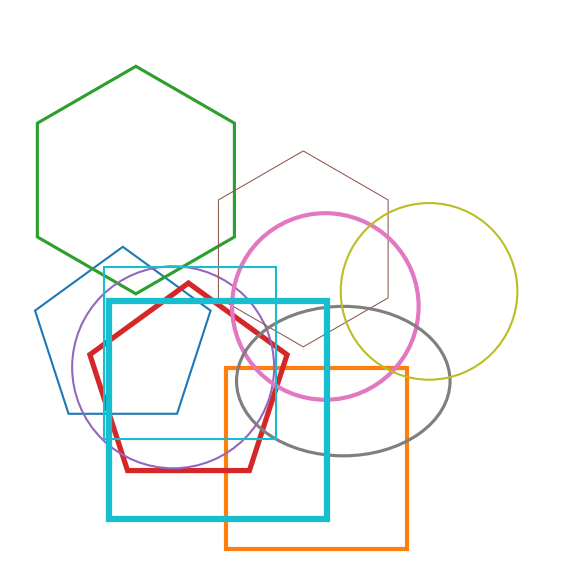[{"shape": "pentagon", "thickness": 1, "radius": 0.8, "center": [0.213, 0.412]}, {"shape": "square", "thickness": 2, "radius": 0.79, "center": [0.548, 0.205]}, {"shape": "hexagon", "thickness": 1.5, "radius": 0.98, "center": [0.235, 0.687]}, {"shape": "pentagon", "thickness": 2.5, "radius": 0.9, "center": [0.326, 0.33]}, {"shape": "circle", "thickness": 1, "radius": 0.87, "center": [0.3, 0.363]}, {"shape": "hexagon", "thickness": 0.5, "radius": 0.85, "center": [0.525, 0.568]}, {"shape": "circle", "thickness": 2, "radius": 0.81, "center": [0.563, 0.468]}, {"shape": "oval", "thickness": 1.5, "radius": 0.92, "center": [0.594, 0.339]}, {"shape": "circle", "thickness": 1, "radius": 0.76, "center": [0.743, 0.495]}, {"shape": "square", "thickness": 3, "radius": 0.95, "center": [0.378, 0.289]}, {"shape": "square", "thickness": 1, "radius": 0.75, "center": [0.328, 0.387]}]